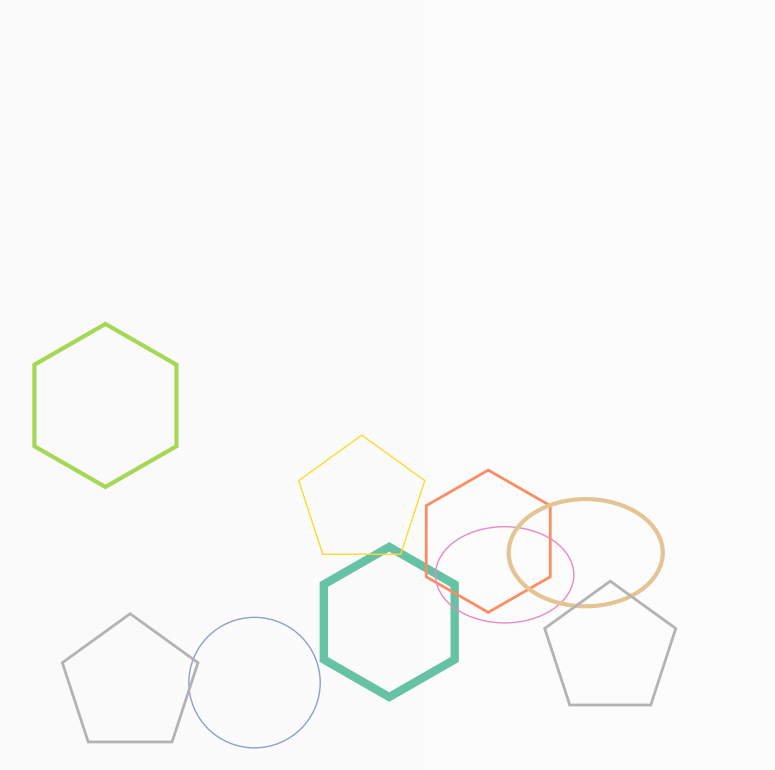[{"shape": "hexagon", "thickness": 3, "radius": 0.49, "center": [0.502, 0.192]}, {"shape": "hexagon", "thickness": 1, "radius": 0.46, "center": [0.63, 0.297]}, {"shape": "circle", "thickness": 0.5, "radius": 0.42, "center": [0.328, 0.113]}, {"shape": "oval", "thickness": 0.5, "radius": 0.45, "center": [0.651, 0.254]}, {"shape": "hexagon", "thickness": 1.5, "radius": 0.53, "center": [0.136, 0.473]}, {"shape": "pentagon", "thickness": 0.5, "radius": 0.43, "center": [0.467, 0.349]}, {"shape": "oval", "thickness": 1.5, "radius": 0.5, "center": [0.756, 0.282]}, {"shape": "pentagon", "thickness": 1, "radius": 0.46, "center": [0.168, 0.111]}, {"shape": "pentagon", "thickness": 1, "radius": 0.44, "center": [0.787, 0.156]}]